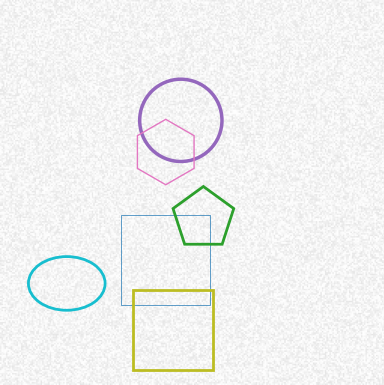[{"shape": "square", "thickness": 0.5, "radius": 0.58, "center": [0.43, 0.325]}, {"shape": "pentagon", "thickness": 2, "radius": 0.41, "center": [0.528, 0.433]}, {"shape": "circle", "thickness": 2.5, "radius": 0.53, "center": [0.47, 0.687]}, {"shape": "hexagon", "thickness": 1, "radius": 0.42, "center": [0.43, 0.605]}, {"shape": "square", "thickness": 2, "radius": 0.52, "center": [0.45, 0.142]}, {"shape": "oval", "thickness": 2, "radius": 0.5, "center": [0.173, 0.264]}]